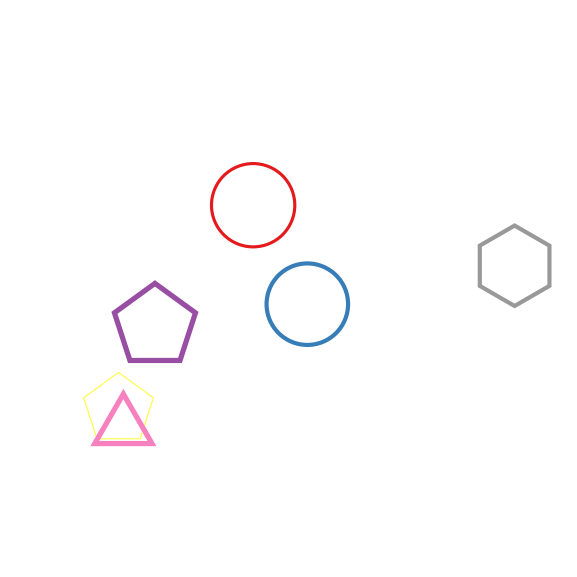[{"shape": "circle", "thickness": 1.5, "radius": 0.36, "center": [0.438, 0.644]}, {"shape": "circle", "thickness": 2, "radius": 0.35, "center": [0.532, 0.472]}, {"shape": "pentagon", "thickness": 2.5, "radius": 0.37, "center": [0.268, 0.435]}, {"shape": "pentagon", "thickness": 0.5, "radius": 0.32, "center": [0.205, 0.291]}, {"shape": "triangle", "thickness": 2.5, "radius": 0.29, "center": [0.214, 0.26]}, {"shape": "hexagon", "thickness": 2, "radius": 0.35, "center": [0.891, 0.539]}]